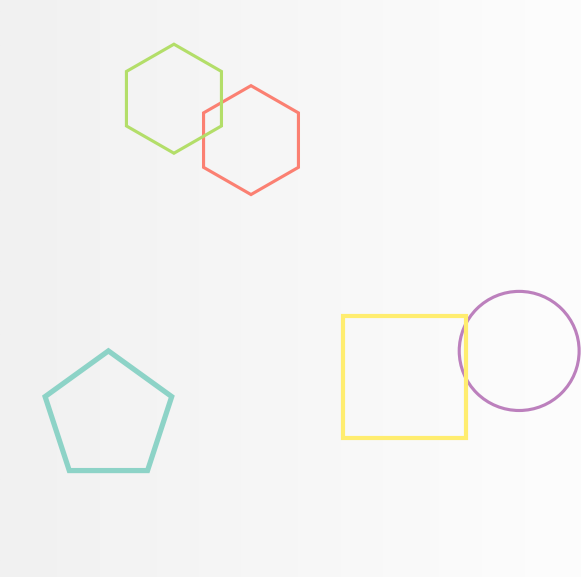[{"shape": "pentagon", "thickness": 2.5, "radius": 0.57, "center": [0.187, 0.277]}, {"shape": "hexagon", "thickness": 1.5, "radius": 0.47, "center": [0.432, 0.757]}, {"shape": "hexagon", "thickness": 1.5, "radius": 0.47, "center": [0.299, 0.828]}, {"shape": "circle", "thickness": 1.5, "radius": 0.52, "center": [0.893, 0.391]}, {"shape": "square", "thickness": 2, "radius": 0.53, "center": [0.696, 0.347]}]